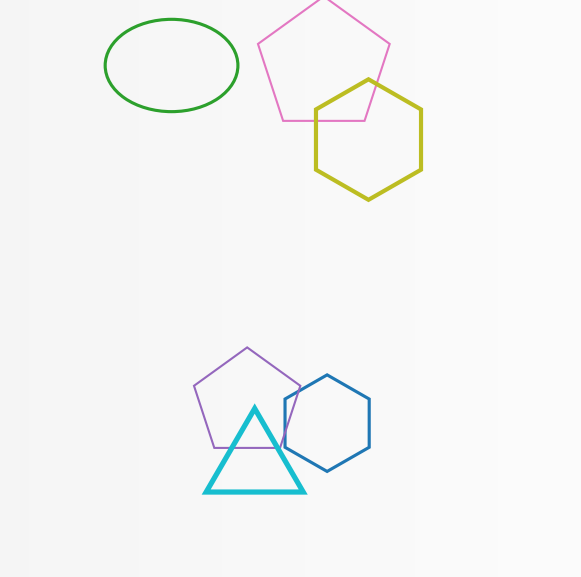[{"shape": "hexagon", "thickness": 1.5, "radius": 0.42, "center": [0.563, 0.266]}, {"shape": "oval", "thickness": 1.5, "radius": 0.57, "center": [0.295, 0.886]}, {"shape": "pentagon", "thickness": 1, "radius": 0.48, "center": [0.425, 0.301]}, {"shape": "pentagon", "thickness": 1, "radius": 0.6, "center": [0.557, 0.886]}, {"shape": "hexagon", "thickness": 2, "radius": 0.52, "center": [0.634, 0.757]}, {"shape": "triangle", "thickness": 2.5, "radius": 0.48, "center": [0.438, 0.195]}]